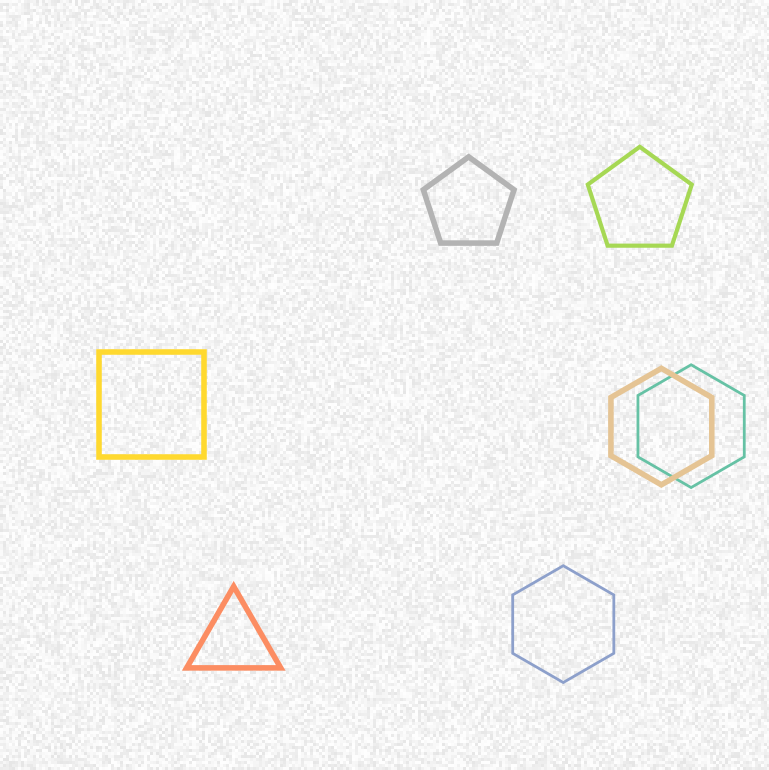[{"shape": "hexagon", "thickness": 1, "radius": 0.4, "center": [0.898, 0.447]}, {"shape": "triangle", "thickness": 2, "radius": 0.35, "center": [0.303, 0.168]}, {"shape": "hexagon", "thickness": 1, "radius": 0.38, "center": [0.732, 0.189]}, {"shape": "pentagon", "thickness": 1.5, "radius": 0.35, "center": [0.831, 0.738]}, {"shape": "square", "thickness": 2, "radius": 0.34, "center": [0.196, 0.475]}, {"shape": "hexagon", "thickness": 2, "radius": 0.38, "center": [0.859, 0.446]}, {"shape": "pentagon", "thickness": 2, "radius": 0.31, "center": [0.609, 0.734]}]